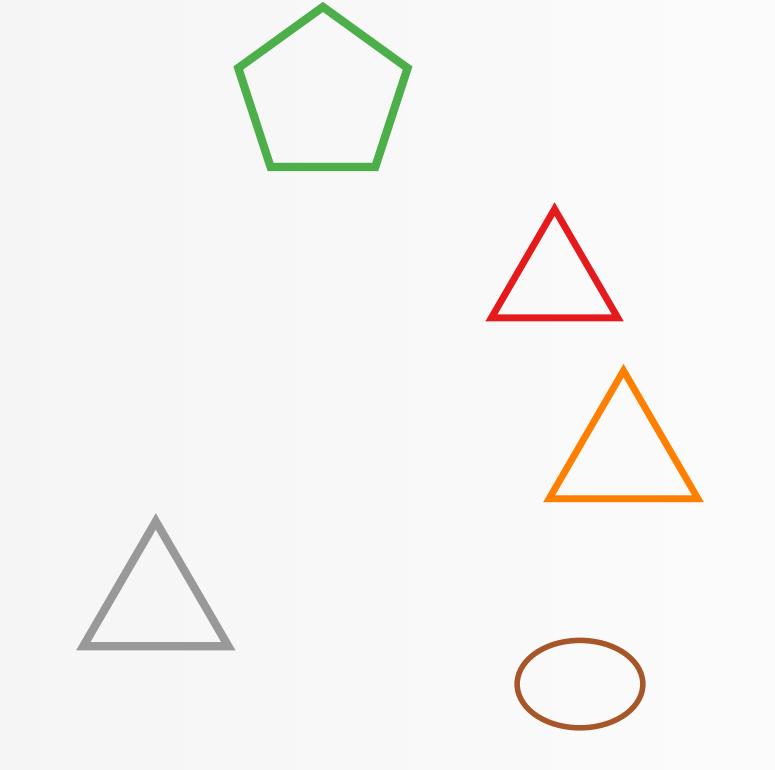[{"shape": "triangle", "thickness": 2.5, "radius": 0.47, "center": [0.716, 0.634]}, {"shape": "pentagon", "thickness": 3, "radius": 0.57, "center": [0.417, 0.876]}, {"shape": "triangle", "thickness": 2.5, "radius": 0.55, "center": [0.805, 0.408]}, {"shape": "oval", "thickness": 2, "radius": 0.41, "center": [0.748, 0.112]}, {"shape": "triangle", "thickness": 3, "radius": 0.54, "center": [0.201, 0.215]}]